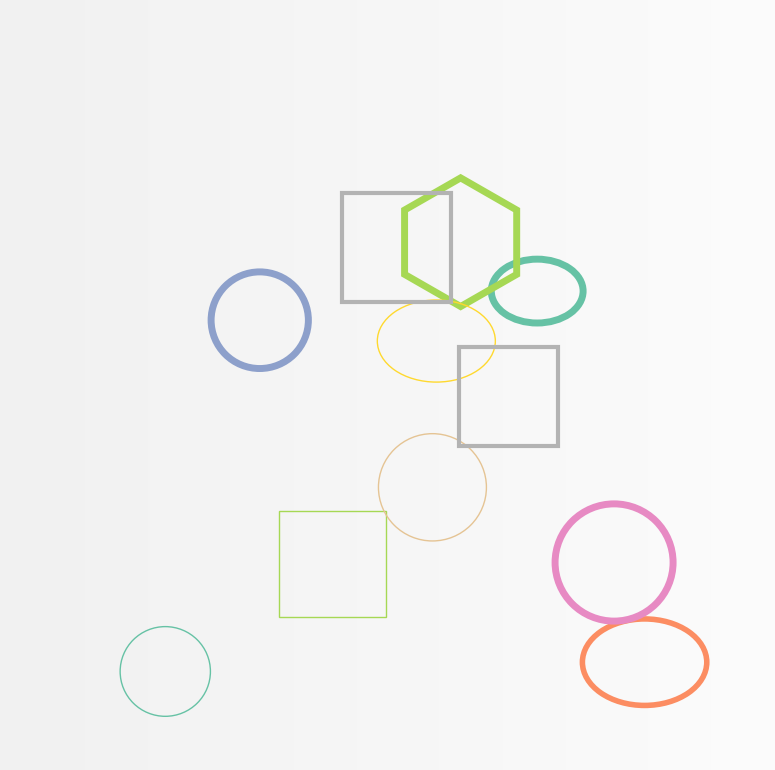[{"shape": "circle", "thickness": 0.5, "radius": 0.29, "center": [0.213, 0.128]}, {"shape": "oval", "thickness": 2.5, "radius": 0.3, "center": [0.693, 0.622]}, {"shape": "oval", "thickness": 2, "radius": 0.4, "center": [0.832, 0.14]}, {"shape": "circle", "thickness": 2.5, "radius": 0.31, "center": [0.335, 0.584]}, {"shape": "circle", "thickness": 2.5, "radius": 0.38, "center": [0.792, 0.269]}, {"shape": "square", "thickness": 0.5, "radius": 0.34, "center": [0.429, 0.268]}, {"shape": "hexagon", "thickness": 2.5, "radius": 0.42, "center": [0.594, 0.685]}, {"shape": "oval", "thickness": 0.5, "radius": 0.38, "center": [0.563, 0.557]}, {"shape": "circle", "thickness": 0.5, "radius": 0.35, "center": [0.558, 0.367]}, {"shape": "square", "thickness": 1.5, "radius": 0.35, "center": [0.512, 0.679]}, {"shape": "square", "thickness": 1.5, "radius": 0.32, "center": [0.657, 0.485]}]